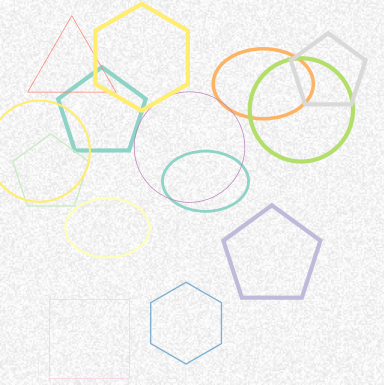[{"shape": "pentagon", "thickness": 3, "radius": 0.6, "center": [0.265, 0.706]}, {"shape": "oval", "thickness": 2, "radius": 0.56, "center": [0.534, 0.529]}, {"shape": "oval", "thickness": 1.5, "radius": 0.55, "center": [0.279, 0.408]}, {"shape": "pentagon", "thickness": 3, "radius": 0.66, "center": [0.706, 0.334]}, {"shape": "triangle", "thickness": 0.5, "radius": 0.66, "center": [0.186, 0.827]}, {"shape": "hexagon", "thickness": 1, "radius": 0.53, "center": [0.483, 0.161]}, {"shape": "oval", "thickness": 2.5, "radius": 0.65, "center": [0.684, 0.782]}, {"shape": "circle", "thickness": 3, "radius": 0.67, "center": [0.783, 0.715]}, {"shape": "square", "thickness": 0.5, "radius": 0.52, "center": [0.231, 0.121]}, {"shape": "pentagon", "thickness": 3, "radius": 0.51, "center": [0.853, 0.811]}, {"shape": "circle", "thickness": 0.5, "radius": 0.72, "center": [0.492, 0.618]}, {"shape": "pentagon", "thickness": 1, "radius": 0.52, "center": [0.132, 0.549]}, {"shape": "hexagon", "thickness": 3, "radius": 0.69, "center": [0.368, 0.851]}, {"shape": "circle", "thickness": 1.5, "radius": 0.66, "center": [0.102, 0.607]}]